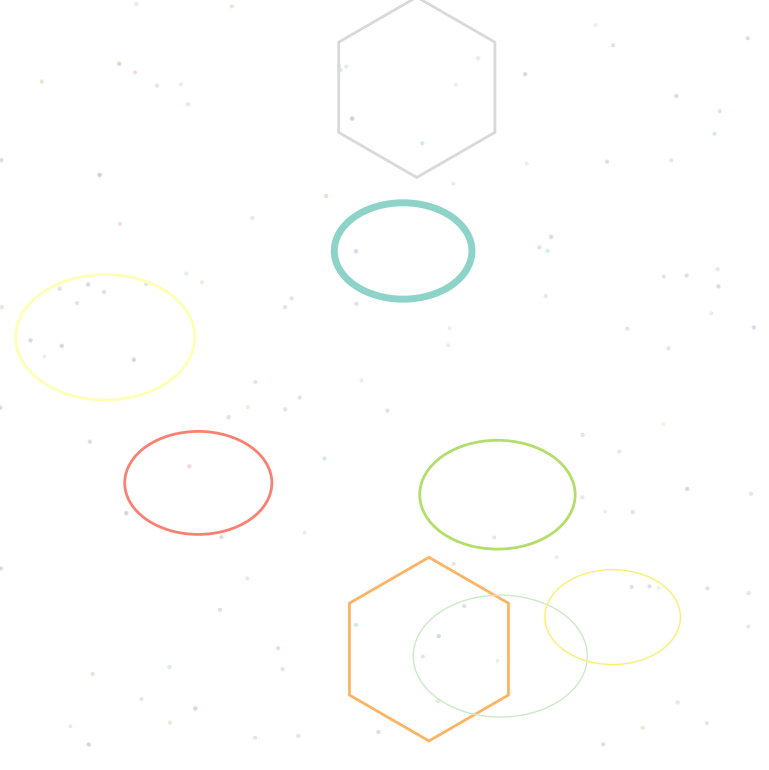[{"shape": "oval", "thickness": 2.5, "radius": 0.45, "center": [0.524, 0.674]}, {"shape": "oval", "thickness": 1, "radius": 0.58, "center": [0.137, 0.562]}, {"shape": "oval", "thickness": 1, "radius": 0.48, "center": [0.258, 0.373]}, {"shape": "hexagon", "thickness": 1, "radius": 0.6, "center": [0.557, 0.157]}, {"shape": "oval", "thickness": 1, "radius": 0.5, "center": [0.646, 0.358]}, {"shape": "hexagon", "thickness": 1, "radius": 0.59, "center": [0.541, 0.887]}, {"shape": "oval", "thickness": 0.5, "radius": 0.57, "center": [0.65, 0.148]}, {"shape": "oval", "thickness": 0.5, "radius": 0.44, "center": [0.796, 0.199]}]